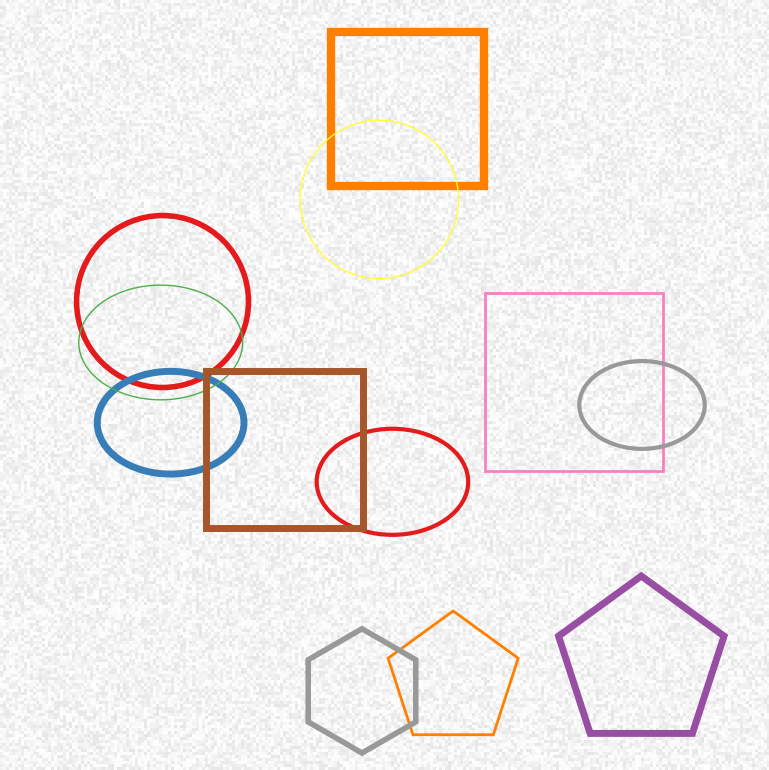[{"shape": "circle", "thickness": 2, "radius": 0.56, "center": [0.211, 0.608]}, {"shape": "oval", "thickness": 1.5, "radius": 0.49, "center": [0.51, 0.374]}, {"shape": "oval", "thickness": 2.5, "radius": 0.48, "center": [0.222, 0.451]}, {"shape": "oval", "thickness": 0.5, "radius": 0.53, "center": [0.209, 0.555]}, {"shape": "pentagon", "thickness": 2.5, "radius": 0.56, "center": [0.833, 0.139]}, {"shape": "square", "thickness": 3, "radius": 0.5, "center": [0.529, 0.858]}, {"shape": "pentagon", "thickness": 1, "radius": 0.44, "center": [0.588, 0.118]}, {"shape": "circle", "thickness": 0.5, "radius": 0.51, "center": [0.493, 0.741]}, {"shape": "square", "thickness": 2.5, "radius": 0.51, "center": [0.369, 0.417]}, {"shape": "square", "thickness": 1, "radius": 0.58, "center": [0.745, 0.504]}, {"shape": "oval", "thickness": 1.5, "radius": 0.41, "center": [0.834, 0.474]}, {"shape": "hexagon", "thickness": 2, "radius": 0.4, "center": [0.47, 0.103]}]